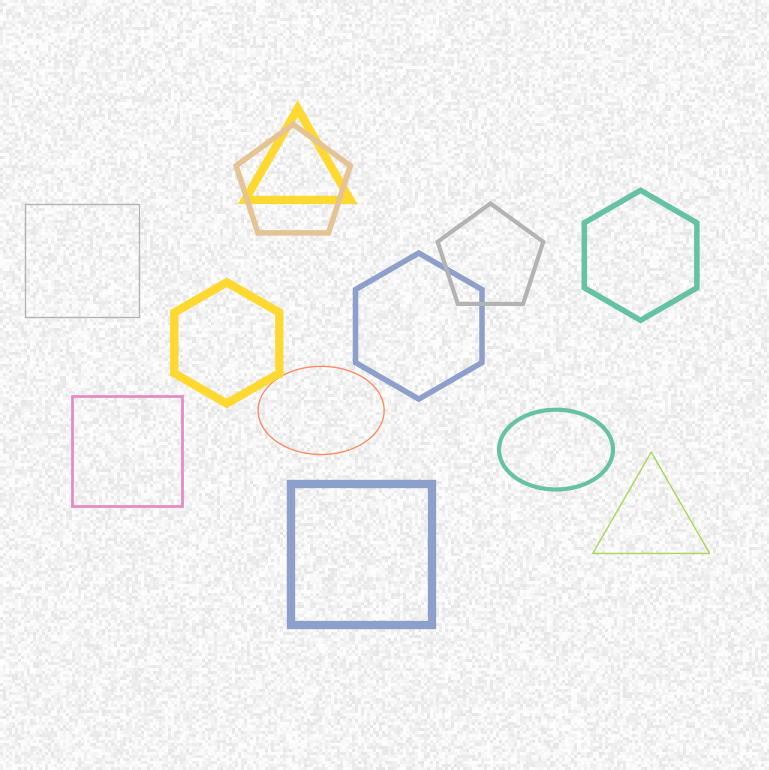[{"shape": "oval", "thickness": 1.5, "radius": 0.37, "center": [0.722, 0.416]}, {"shape": "hexagon", "thickness": 2, "radius": 0.42, "center": [0.832, 0.668]}, {"shape": "oval", "thickness": 0.5, "radius": 0.41, "center": [0.417, 0.467]}, {"shape": "hexagon", "thickness": 2, "radius": 0.47, "center": [0.544, 0.577]}, {"shape": "square", "thickness": 3, "radius": 0.46, "center": [0.469, 0.28]}, {"shape": "square", "thickness": 1, "radius": 0.36, "center": [0.165, 0.414]}, {"shape": "triangle", "thickness": 0.5, "radius": 0.44, "center": [0.846, 0.325]}, {"shape": "hexagon", "thickness": 3, "radius": 0.39, "center": [0.295, 0.555]}, {"shape": "triangle", "thickness": 3, "radius": 0.39, "center": [0.387, 0.78]}, {"shape": "pentagon", "thickness": 2, "radius": 0.39, "center": [0.381, 0.761]}, {"shape": "square", "thickness": 0.5, "radius": 0.37, "center": [0.107, 0.662]}, {"shape": "pentagon", "thickness": 1.5, "radius": 0.36, "center": [0.637, 0.664]}]